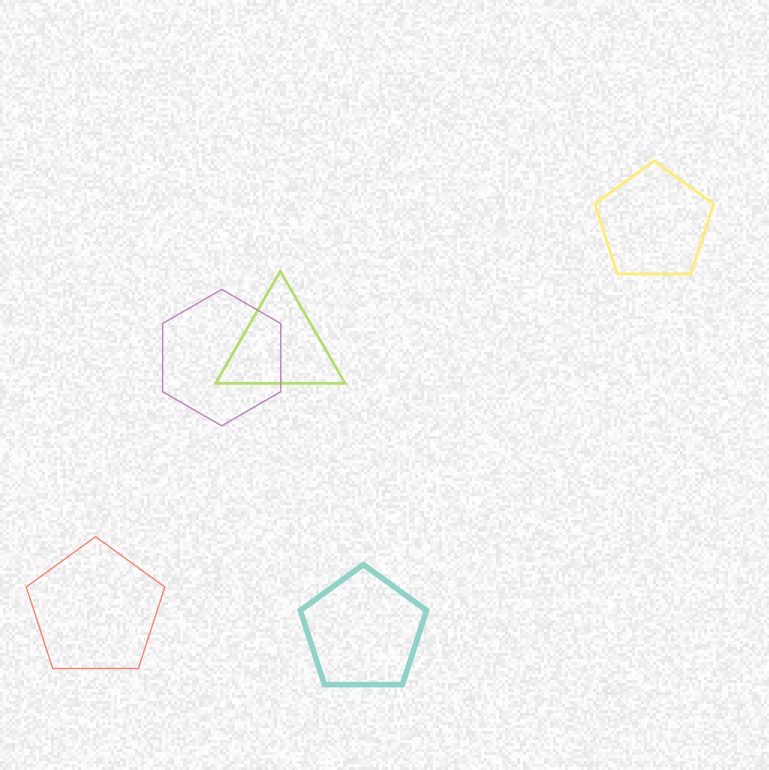[{"shape": "pentagon", "thickness": 2, "radius": 0.43, "center": [0.472, 0.181]}, {"shape": "pentagon", "thickness": 0.5, "radius": 0.47, "center": [0.124, 0.208]}, {"shape": "triangle", "thickness": 1, "radius": 0.49, "center": [0.364, 0.551]}, {"shape": "hexagon", "thickness": 0.5, "radius": 0.44, "center": [0.288, 0.536]}, {"shape": "pentagon", "thickness": 1, "radius": 0.41, "center": [0.85, 0.71]}]